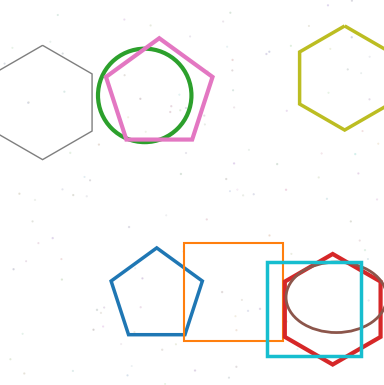[{"shape": "pentagon", "thickness": 2.5, "radius": 0.62, "center": [0.407, 0.231]}, {"shape": "square", "thickness": 1.5, "radius": 0.64, "center": [0.607, 0.241]}, {"shape": "circle", "thickness": 3, "radius": 0.61, "center": [0.376, 0.752]}, {"shape": "hexagon", "thickness": 3, "radius": 0.72, "center": [0.864, 0.197]}, {"shape": "oval", "thickness": 2, "radius": 0.65, "center": [0.874, 0.228]}, {"shape": "pentagon", "thickness": 3, "radius": 0.73, "center": [0.414, 0.755]}, {"shape": "hexagon", "thickness": 1, "radius": 0.74, "center": [0.111, 0.734]}, {"shape": "hexagon", "thickness": 2.5, "radius": 0.68, "center": [0.895, 0.797]}, {"shape": "square", "thickness": 2.5, "radius": 0.61, "center": [0.815, 0.196]}]